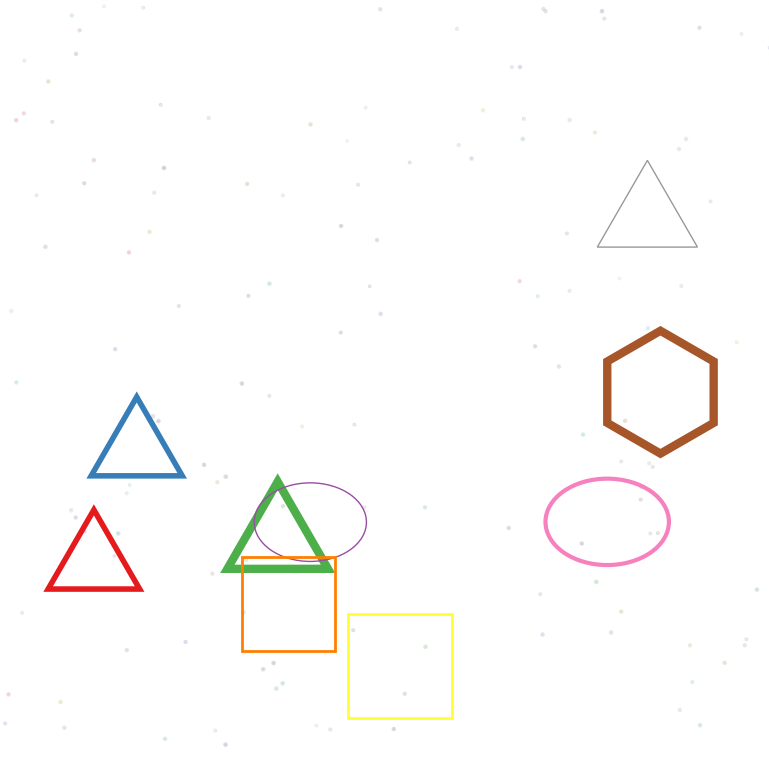[{"shape": "triangle", "thickness": 2, "radius": 0.34, "center": [0.122, 0.269]}, {"shape": "triangle", "thickness": 2, "radius": 0.34, "center": [0.178, 0.416]}, {"shape": "triangle", "thickness": 3, "radius": 0.38, "center": [0.361, 0.299]}, {"shape": "oval", "thickness": 0.5, "radius": 0.36, "center": [0.403, 0.322]}, {"shape": "square", "thickness": 1, "radius": 0.3, "center": [0.375, 0.215]}, {"shape": "square", "thickness": 1, "radius": 0.34, "center": [0.52, 0.135]}, {"shape": "hexagon", "thickness": 3, "radius": 0.4, "center": [0.858, 0.491]}, {"shape": "oval", "thickness": 1.5, "radius": 0.4, "center": [0.789, 0.322]}, {"shape": "triangle", "thickness": 0.5, "radius": 0.38, "center": [0.841, 0.717]}]